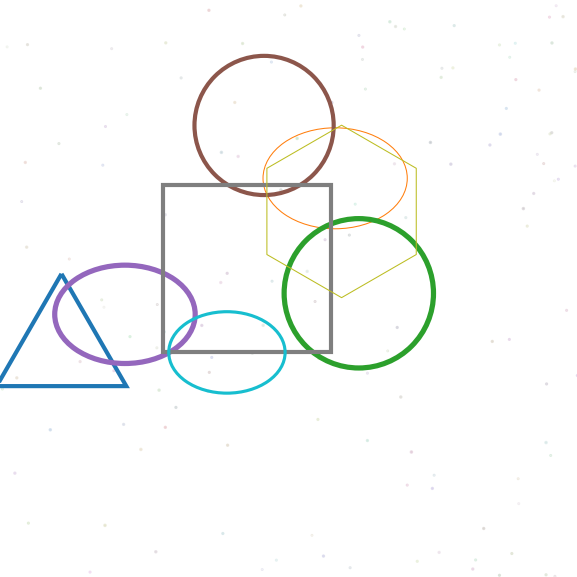[{"shape": "triangle", "thickness": 2, "radius": 0.65, "center": [0.106, 0.395]}, {"shape": "oval", "thickness": 0.5, "radius": 0.62, "center": [0.58, 0.69]}, {"shape": "circle", "thickness": 2.5, "radius": 0.65, "center": [0.621, 0.491]}, {"shape": "oval", "thickness": 2.5, "radius": 0.61, "center": [0.216, 0.455]}, {"shape": "circle", "thickness": 2, "radius": 0.6, "center": [0.457, 0.782]}, {"shape": "square", "thickness": 2, "radius": 0.73, "center": [0.428, 0.534]}, {"shape": "hexagon", "thickness": 0.5, "radius": 0.75, "center": [0.591, 0.633]}, {"shape": "oval", "thickness": 1.5, "radius": 0.5, "center": [0.393, 0.389]}]